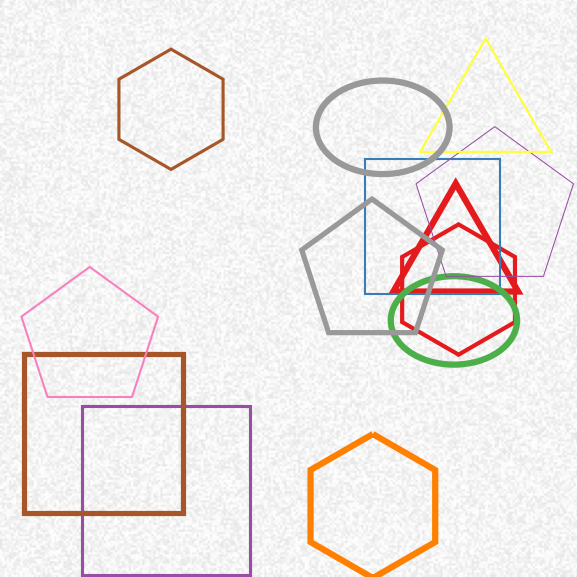[{"shape": "triangle", "thickness": 3, "radius": 0.62, "center": [0.789, 0.557]}, {"shape": "hexagon", "thickness": 2, "radius": 0.56, "center": [0.794, 0.498]}, {"shape": "square", "thickness": 1, "radius": 0.58, "center": [0.749, 0.607]}, {"shape": "oval", "thickness": 3, "radius": 0.55, "center": [0.786, 0.444]}, {"shape": "pentagon", "thickness": 0.5, "radius": 0.72, "center": [0.857, 0.637]}, {"shape": "square", "thickness": 1.5, "radius": 0.73, "center": [0.287, 0.149]}, {"shape": "hexagon", "thickness": 3, "radius": 0.62, "center": [0.646, 0.123]}, {"shape": "triangle", "thickness": 1, "radius": 0.65, "center": [0.841, 0.802]}, {"shape": "square", "thickness": 2.5, "radius": 0.69, "center": [0.179, 0.248]}, {"shape": "hexagon", "thickness": 1.5, "radius": 0.52, "center": [0.296, 0.81]}, {"shape": "pentagon", "thickness": 1, "radius": 0.62, "center": [0.155, 0.412]}, {"shape": "pentagon", "thickness": 2.5, "radius": 0.64, "center": [0.644, 0.527]}, {"shape": "oval", "thickness": 3, "radius": 0.58, "center": [0.663, 0.779]}]